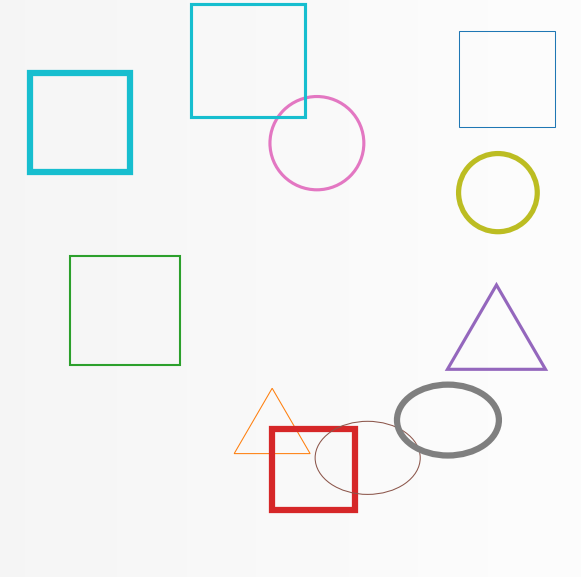[{"shape": "square", "thickness": 0.5, "radius": 0.42, "center": [0.872, 0.862]}, {"shape": "triangle", "thickness": 0.5, "radius": 0.38, "center": [0.468, 0.251]}, {"shape": "square", "thickness": 1, "radius": 0.47, "center": [0.215, 0.462]}, {"shape": "square", "thickness": 3, "radius": 0.35, "center": [0.539, 0.186]}, {"shape": "triangle", "thickness": 1.5, "radius": 0.49, "center": [0.854, 0.408]}, {"shape": "oval", "thickness": 0.5, "radius": 0.45, "center": [0.633, 0.206]}, {"shape": "circle", "thickness": 1.5, "radius": 0.4, "center": [0.545, 0.751]}, {"shape": "oval", "thickness": 3, "radius": 0.44, "center": [0.771, 0.272]}, {"shape": "circle", "thickness": 2.5, "radius": 0.34, "center": [0.857, 0.666]}, {"shape": "square", "thickness": 1.5, "radius": 0.49, "center": [0.427, 0.895]}, {"shape": "square", "thickness": 3, "radius": 0.43, "center": [0.137, 0.787]}]